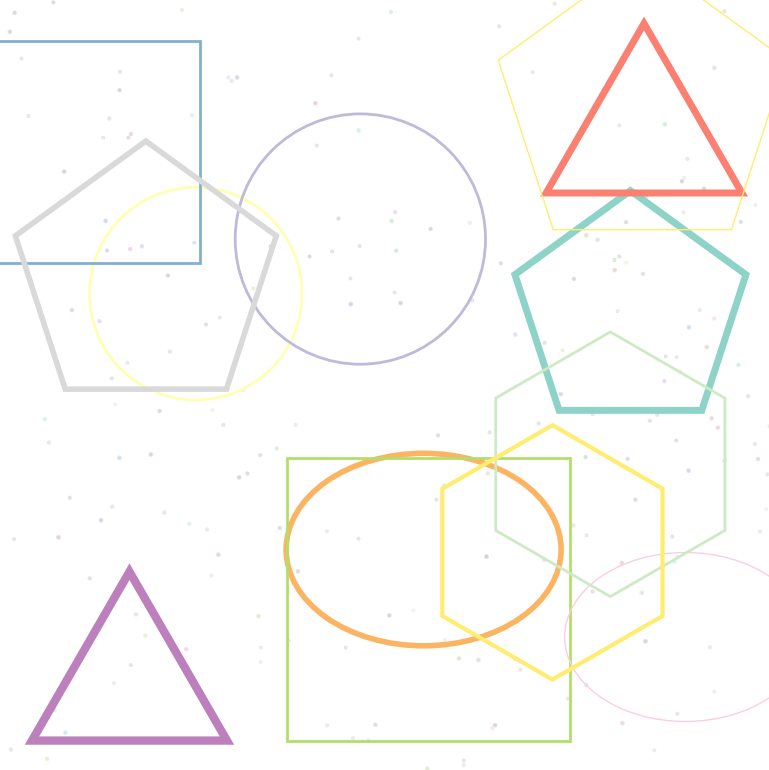[{"shape": "pentagon", "thickness": 2.5, "radius": 0.79, "center": [0.819, 0.595]}, {"shape": "circle", "thickness": 1, "radius": 0.69, "center": [0.254, 0.619]}, {"shape": "circle", "thickness": 1, "radius": 0.81, "center": [0.468, 0.69]}, {"shape": "triangle", "thickness": 2.5, "radius": 0.73, "center": [0.836, 0.823]}, {"shape": "square", "thickness": 1, "radius": 0.72, "center": [0.115, 0.803]}, {"shape": "oval", "thickness": 2, "radius": 0.89, "center": [0.55, 0.286]}, {"shape": "square", "thickness": 1, "radius": 0.92, "center": [0.557, 0.221]}, {"shape": "oval", "thickness": 0.5, "radius": 0.78, "center": [0.89, 0.173]}, {"shape": "pentagon", "thickness": 2, "radius": 0.89, "center": [0.189, 0.639]}, {"shape": "triangle", "thickness": 3, "radius": 0.73, "center": [0.168, 0.111]}, {"shape": "hexagon", "thickness": 1, "radius": 0.86, "center": [0.793, 0.397]}, {"shape": "hexagon", "thickness": 1.5, "radius": 0.83, "center": [0.717, 0.283]}, {"shape": "pentagon", "thickness": 0.5, "radius": 0.98, "center": [0.834, 0.861]}]